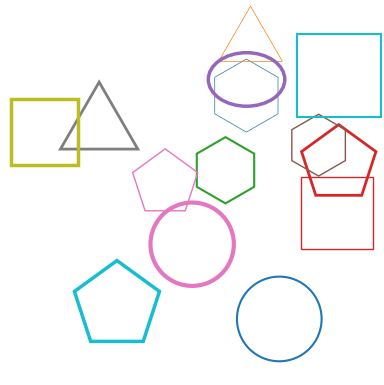[{"shape": "hexagon", "thickness": 0.5, "radius": 0.47, "center": [0.64, 0.752]}, {"shape": "circle", "thickness": 1.5, "radius": 0.55, "center": [0.725, 0.172]}, {"shape": "triangle", "thickness": 0.5, "radius": 0.48, "center": [0.651, 0.888]}, {"shape": "hexagon", "thickness": 1.5, "radius": 0.43, "center": [0.586, 0.558]}, {"shape": "pentagon", "thickness": 2, "radius": 0.51, "center": [0.88, 0.575]}, {"shape": "square", "thickness": 1, "radius": 0.47, "center": [0.875, 0.448]}, {"shape": "oval", "thickness": 2.5, "radius": 0.5, "center": [0.64, 0.794]}, {"shape": "hexagon", "thickness": 1, "radius": 0.4, "center": [0.828, 0.623]}, {"shape": "pentagon", "thickness": 1, "radius": 0.44, "center": [0.429, 0.524]}, {"shape": "circle", "thickness": 3, "radius": 0.54, "center": [0.499, 0.366]}, {"shape": "triangle", "thickness": 2, "radius": 0.58, "center": [0.257, 0.671]}, {"shape": "square", "thickness": 2.5, "radius": 0.43, "center": [0.116, 0.657]}, {"shape": "pentagon", "thickness": 2.5, "radius": 0.58, "center": [0.304, 0.207]}, {"shape": "square", "thickness": 1.5, "radius": 0.54, "center": [0.88, 0.804]}]